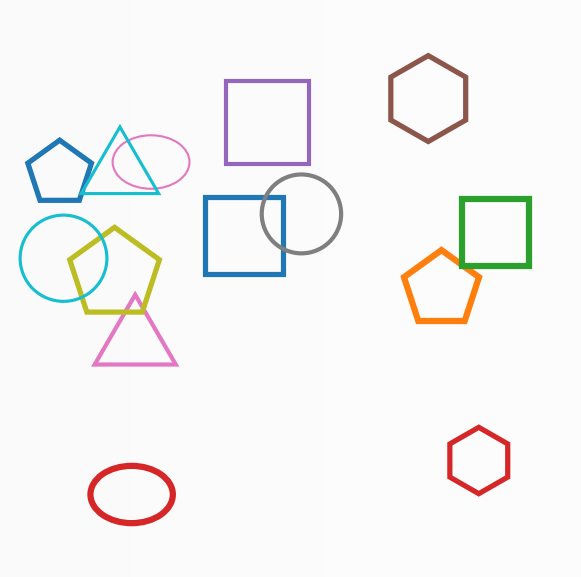[{"shape": "square", "thickness": 2.5, "radius": 0.33, "center": [0.42, 0.591]}, {"shape": "pentagon", "thickness": 2.5, "radius": 0.29, "center": [0.103, 0.699]}, {"shape": "pentagon", "thickness": 3, "radius": 0.34, "center": [0.76, 0.498]}, {"shape": "square", "thickness": 3, "radius": 0.29, "center": [0.852, 0.596]}, {"shape": "hexagon", "thickness": 2.5, "radius": 0.29, "center": [0.824, 0.202]}, {"shape": "oval", "thickness": 3, "radius": 0.35, "center": [0.226, 0.143]}, {"shape": "square", "thickness": 2, "radius": 0.36, "center": [0.46, 0.787]}, {"shape": "hexagon", "thickness": 2.5, "radius": 0.37, "center": [0.737, 0.828]}, {"shape": "triangle", "thickness": 2, "radius": 0.4, "center": [0.233, 0.408]}, {"shape": "oval", "thickness": 1, "radius": 0.33, "center": [0.26, 0.719]}, {"shape": "circle", "thickness": 2, "radius": 0.34, "center": [0.519, 0.629]}, {"shape": "pentagon", "thickness": 2.5, "radius": 0.41, "center": [0.197, 0.524]}, {"shape": "circle", "thickness": 1.5, "radius": 0.37, "center": [0.109, 0.552]}, {"shape": "triangle", "thickness": 1.5, "radius": 0.38, "center": [0.206, 0.702]}]